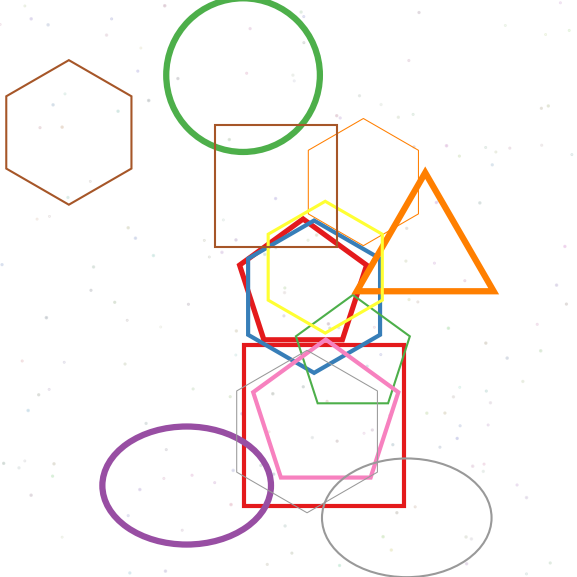[{"shape": "square", "thickness": 2, "radius": 0.7, "center": [0.561, 0.262]}, {"shape": "pentagon", "thickness": 2.5, "radius": 0.58, "center": [0.525, 0.504]}, {"shape": "hexagon", "thickness": 2, "radius": 0.66, "center": [0.544, 0.485]}, {"shape": "pentagon", "thickness": 1, "radius": 0.52, "center": [0.611, 0.385]}, {"shape": "circle", "thickness": 3, "radius": 0.67, "center": [0.421, 0.869]}, {"shape": "oval", "thickness": 3, "radius": 0.73, "center": [0.323, 0.158]}, {"shape": "hexagon", "thickness": 0.5, "radius": 0.55, "center": [0.629, 0.684]}, {"shape": "triangle", "thickness": 3, "radius": 0.68, "center": [0.736, 0.563]}, {"shape": "hexagon", "thickness": 1.5, "radius": 0.57, "center": [0.563, 0.536]}, {"shape": "square", "thickness": 1, "radius": 0.53, "center": [0.478, 0.677]}, {"shape": "hexagon", "thickness": 1, "radius": 0.63, "center": [0.119, 0.77]}, {"shape": "pentagon", "thickness": 2, "radius": 0.66, "center": [0.564, 0.279]}, {"shape": "hexagon", "thickness": 0.5, "radius": 0.7, "center": [0.532, 0.252]}, {"shape": "oval", "thickness": 1, "radius": 0.73, "center": [0.704, 0.102]}]